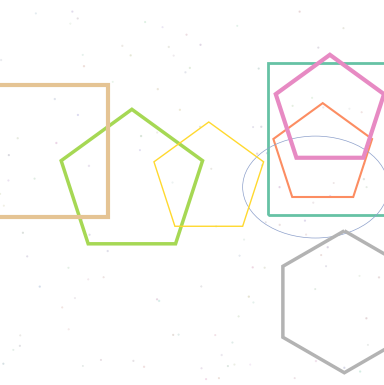[{"shape": "square", "thickness": 2, "radius": 0.99, "center": [0.894, 0.639]}, {"shape": "pentagon", "thickness": 1.5, "radius": 0.67, "center": [0.838, 0.597]}, {"shape": "oval", "thickness": 0.5, "radius": 0.95, "center": [0.819, 0.514]}, {"shape": "pentagon", "thickness": 3, "radius": 0.74, "center": [0.857, 0.71]}, {"shape": "pentagon", "thickness": 2.5, "radius": 0.97, "center": [0.343, 0.523]}, {"shape": "pentagon", "thickness": 1, "radius": 0.75, "center": [0.542, 0.533]}, {"shape": "square", "thickness": 3, "radius": 0.86, "center": [0.108, 0.608]}, {"shape": "hexagon", "thickness": 2.5, "radius": 0.92, "center": [0.894, 0.216]}]